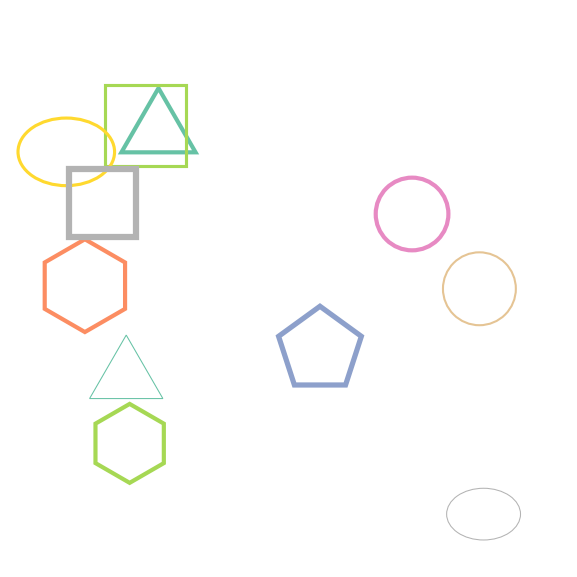[{"shape": "triangle", "thickness": 2, "radius": 0.37, "center": [0.274, 0.772]}, {"shape": "triangle", "thickness": 0.5, "radius": 0.37, "center": [0.219, 0.346]}, {"shape": "hexagon", "thickness": 2, "radius": 0.4, "center": [0.147, 0.504]}, {"shape": "pentagon", "thickness": 2.5, "radius": 0.38, "center": [0.554, 0.393]}, {"shape": "circle", "thickness": 2, "radius": 0.31, "center": [0.714, 0.629]}, {"shape": "hexagon", "thickness": 2, "radius": 0.34, "center": [0.225, 0.231]}, {"shape": "square", "thickness": 1.5, "radius": 0.35, "center": [0.252, 0.782]}, {"shape": "oval", "thickness": 1.5, "radius": 0.42, "center": [0.115, 0.736]}, {"shape": "circle", "thickness": 1, "radius": 0.32, "center": [0.83, 0.499]}, {"shape": "oval", "thickness": 0.5, "radius": 0.32, "center": [0.837, 0.109]}, {"shape": "square", "thickness": 3, "radius": 0.29, "center": [0.178, 0.648]}]